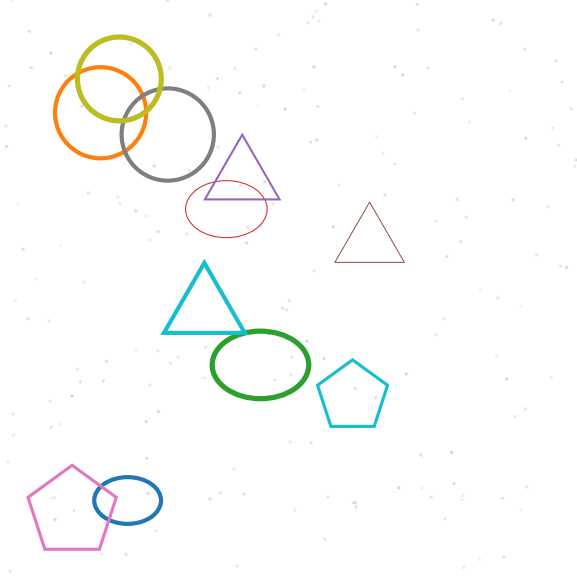[{"shape": "oval", "thickness": 2, "radius": 0.29, "center": [0.221, 0.132]}, {"shape": "circle", "thickness": 2, "radius": 0.39, "center": [0.174, 0.804]}, {"shape": "oval", "thickness": 2.5, "radius": 0.42, "center": [0.451, 0.367]}, {"shape": "oval", "thickness": 0.5, "radius": 0.35, "center": [0.392, 0.637]}, {"shape": "triangle", "thickness": 1, "radius": 0.37, "center": [0.419, 0.691]}, {"shape": "triangle", "thickness": 0.5, "radius": 0.35, "center": [0.64, 0.58]}, {"shape": "pentagon", "thickness": 1.5, "radius": 0.4, "center": [0.125, 0.113]}, {"shape": "circle", "thickness": 2, "radius": 0.4, "center": [0.29, 0.766]}, {"shape": "circle", "thickness": 2.5, "radius": 0.36, "center": [0.207, 0.862]}, {"shape": "triangle", "thickness": 2, "radius": 0.4, "center": [0.354, 0.463]}, {"shape": "pentagon", "thickness": 1.5, "radius": 0.32, "center": [0.61, 0.312]}]